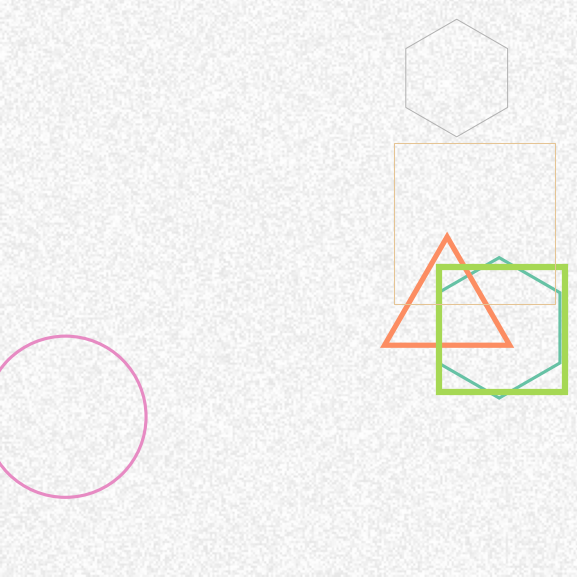[{"shape": "hexagon", "thickness": 1.5, "radius": 0.61, "center": [0.864, 0.431]}, {"shape": "triangle", "thickness": 2.5, "radius": 0.63, "center": [0.774, 0.464]}, {"shape": "circle", "thickness": 1.5, "radius": 0.7, "center": [0.113, 0.278]}, {"shape": "square", "thickness": 3, "radius": 0.54, "center": [0.869, 0.429]}, {"shape": "square", "thickness": 0.5, "radius": 0.7, "center": [0.821, 0.613]}, {"shape": "hexagon", "thickness": 0.5, "radius": 0.51, "center": [0.791, 0.864]}]